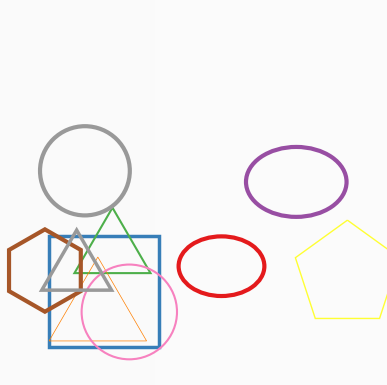[{"shape": "oval", "thickness": 3, "radius": 0.55, "center": [0.572, 0.309]}, {"shape": "square", "thickness": 2.5, "radius": 0.72, "center": [0.268, 0.243]}, {"shape": "triangle", "thickness": 1.5, "radius": 0.57, "center": [0.29, 0.347]}, {"shape": "oval", "thickness": 3, "radius": 0.65, "center": [0.765, 0.528]}, {"shape": "triangle", "thickness": 0.5, "radius": 0.73, "center": [0.252, 0.187]}, {"shape": "pentagon", "thickness": 1, "radius": 0.71, "center": [0.897, 0.287]}, {"shape": "hexagon", "thickness": 3, "radius": 0.53, "center": [0.116, 0.297]}, {"shape": "circle", "thickness": 1.5, "radius": 0.62, "center": [0.334, 0.19]}, {"shape": "circle", "thickness": 3, "radius": 0.58, "center": [0.219, 0.556]}, {"shape": "triangle", "thickness": 2.5, "radius": 0.52, "center": [0.198, 0.298]}]